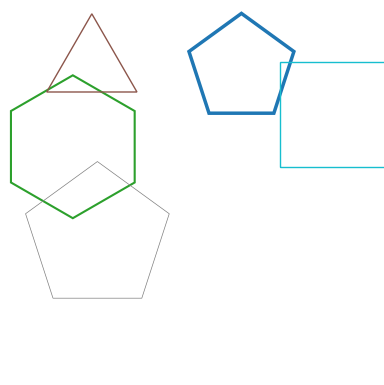[{"shape": "pentagon", "thickness": 2.5, "radius": 0.72, "center": [0.627, 0.822]}, {"shape": "hexagon", "thickness": 1.5, "radius": 0.93, "center": [0.189, 0.619]}, {"shape": "triangle", "thickness": 1, "radius": 0.68, "center": [0.239, 0.829]}, {"shape": "pentagon", "thickness": 0.5, "radius": 0.98, "center": [0.253, 0.384]}, {"shape": "square", "thickness": 1, "radius": 0.68, "center": [0.865, 0.702]}]